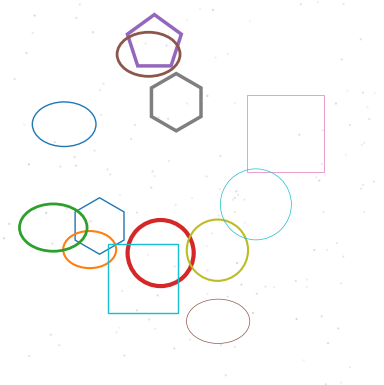[{"shape": "hexagon", "thickness": 1, "radius": 0.37, "center": [0.259, 0.413]}, {"shape": "oval", "thickness": 1, "radius": 0.41, "center": [0.167, 0.677]}, {"shape": "oval", "thickness": 1.5, "radius": 0.34, "center": [0.233, 0.352]}, {"shape": "oval", "thickness": 2, "radius": 0.44, "center": [0.138, 0.409]}, {"shape": "circle", "thickness": 3, "radius": 0.43, "center": [0.417, 0.343]}, {"shape": "pentagon", "thickness": 2.5, "radius": 0.37, "center": [0.401, 0.888]}, {"shape": "oval", "thickness": 0.5, "radius": 0.41, "center": [0.567, 0.165]}, {"shape": "oval", "thickness": 2, "radius": 0.41, "center": [0.386, 0.859]}, {"shape": "square", "thickness": 0.5, "radius": 0.5, "center": [0.742, 0.653]}, {"shape": "hexagon", "thickness": 2.5, "radius": 0.37, "center": [0.458, 0.735]}, {"shape": "circle", "thickness": 1.5, "radius": 0.4, "center": [0.565, 0.35]}, {"shape": "circle", "thickness": 0.5, "radius": 0.46, "center": [0.665, 0.469]}, {"shape": "square", "thickness": 1, "radius": 0.45, "center": [0.371, 0.277]}]